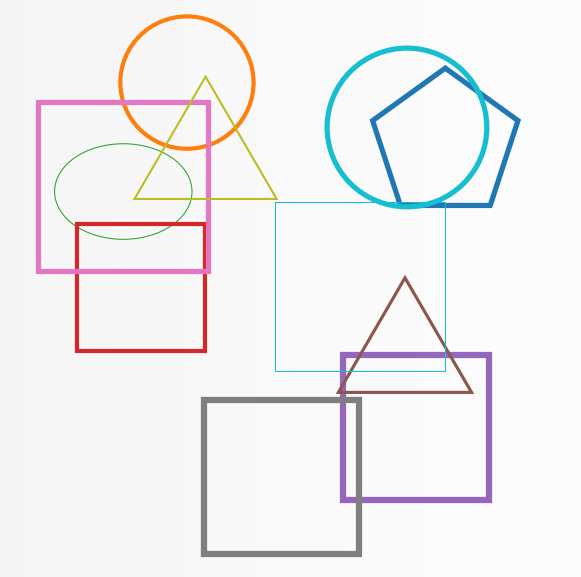[{"shape": "pentagon", "thickness": 2.5, "radius": 0.66, "center": [0.766, 0.75]}, {"shape": "circle", "thickness": 2, "radius": 0.57, "center": [0.322, 0.856]}, {"shape": "oval", "thickness": 0.5, "radius": 0.59, "center": [0.212, 0.667]}, {"shape": "square", "thickness": 2, "radius": 0.55, "center": [0.243, 0.501]}, {"shape": "square", "thickness": 3, "radius": 0.63, "center": [0.716, 0.258]}, {"shape": "triangle", "thickness": 1.5, "radius": 0.66, "center": [0.697, 0.386]}, {"shape": "square", "thickness": 2.5, "radius": 0.73, "center": [0.212, 0.676]}, {"shape": "square", "thickness": 3, "radius": 0.67, "center": [0.484, 0.173]}, {"shape": "triangle", "thickness": 1, "radius": 0.71, "center": [0.354, 0.725]}, {"shape": "circle", "thickness": 2.5, "radius": 0.69, "center": [0.7, 0.778]}, {"shape": "square", "thickness": 0.5, "radius": 0.73, "center": [0.62, 0.503]}]